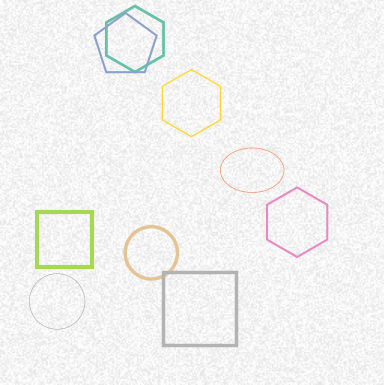[{"shape": "hexagon", "thickness": 2, "radius": 0.43, "center": [0.351, 0.899]}, {"shape": "oval", "thickness": 0.5, "radius": 0.41, "center": [0.655, 0.558]}, {"shape": "pentagon", "thickness": 1.5, "radius": 0.43, "center": [0.326, 0.881]}, {"shape": "hexagon", "thickness": 1.5, "radius": 0.45, "center": [0.772, 0.423]}, {"shape": "square", "thickness": 3, "radius": 0.36, "center": [0.168, 0.377]}, {"shape": "hexagon", "thickness": 1, "radius": 0.44, "center": [0.497, 0.732]}, {"shape": "circle", "thickness": 2.5, "radius": 0.34, "center": [0.393, 0.343]}, {"shape": "circle", "thickness": 0.5, "radius": 0.36, "center": [0.148, 0.217]}, {"shape": "square", "thickness": 2.5, "radius": 0.48, "center": [0.518, 0.199]}]